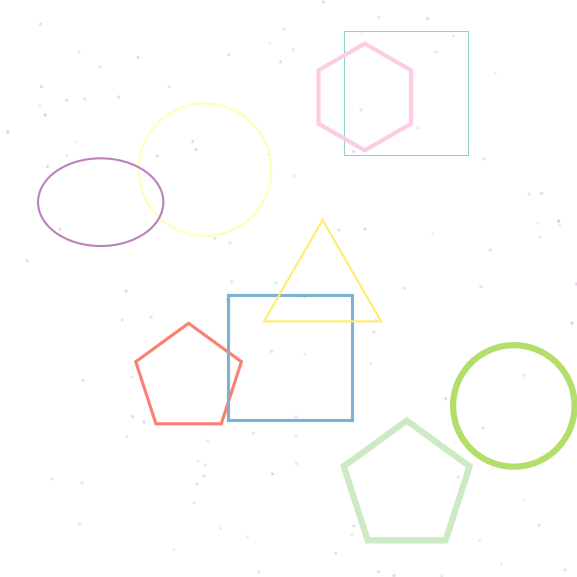[{"shape": "square", "thickness": 0.5, "radius": 0.54, "center": [0.704, 0.838]}, {"shape": "circle", "thickness": 1, "radius": 0.57, "center": [0.355, 0.705]}, {"shape": "pentagon", "thickness": 1.5, "radius": 0.48, "center": [0.327, 0.343]}, {"shape": "square", "thickness": 1.5, "radius": 0.54, "center": [0.502, 0.38]}, {"shape": "circle", "thickness": 3, "radius": 0.53, "center": [0.89, 0.296]}, {"shape": "hexagon", "thickness": 2, "radius": 0.46, "center": [0.632, 0.831]}, {"shape": "oval", "thickness": 1, "radius": 0.54, "center": [0.174, 0.649]}, {"shape": "pentagon", "thickness": 3, "radius": 0.57, "center": [0.704, 0.156]}, {"shape": "triangle", "thickness": 1, "radius": 0.59, "center": [0.559, 0.501]}]